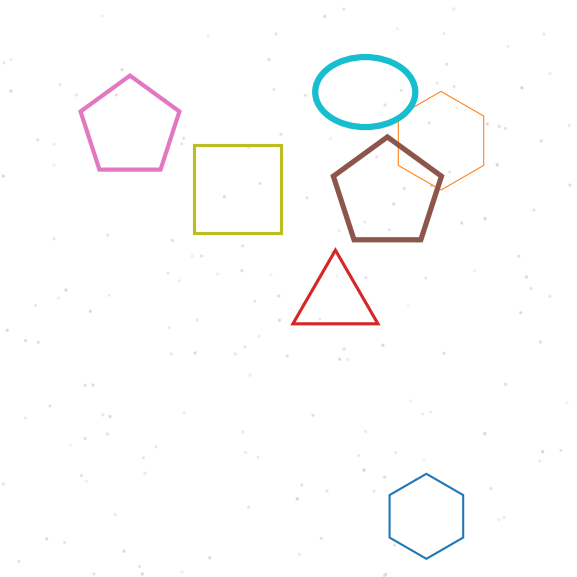[{"shape": "hexagon", "thickness": 1, "radius": 0.37, "center": [0.738, 0.105]}, {"shape": "hexagon", "thickness": 0.5, "radius": 0.43, "center": [0.764, 0.755]}, {"shape": "triangle", "thickness": 1.5, "radius": 0.43, "center": [0.581, 0.481]}, {"shape": "pentagon", "thickness": 2.5, "radius": 0.49, "center": [0.671, 0.664]}, {"shape": "pentagon", "thickness": 2, "radius": 0.45, "center": [0.225, 0.778]}, {"shape": "square", "thickness": 1.5, "radius": 0.38, "center": [0.411, 0.672]}, {"shape": "oval", "thickness": 3, "radius": 0.43, "center": [0.632, 0.84]}]